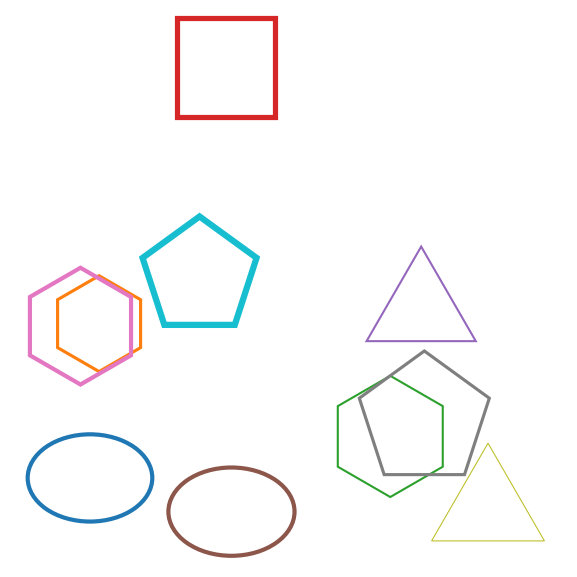[{"shape": "oval", "thickness": 2, "radius": 0.54, "center": [0.156, 0.172]}, {"shape": "hexagon", "thickness": 1.5, "radius": 0.41, "center": [0.172, 0.439]}, {"shape": "hexagon", "thickness": 1, "radius": 0.52, "center": [0.676, 0.243]}, {"shape": "square", "thickness": 2.5, "radius": 0.43, "center": [0.391, 0.882]}, {"shape": "triangle", "thickness": 1, "radius": 0.55, "center": [0.729, 0.463]}, {"shape": "oval", "thickness": 2, "radius": 0.55, "center": [0.401, 0.113]}, {"shape": "hexagon", "thickness": 2, "radius": 0.51, "center": [0.139, 0.434]}, {"shape": "pentagon", "thickness": 1.5, "radius": 0.59, "center": [0.735, 0.273]}, {"shape": "triangle", "thickness": 0.5, "radius": 0.56, "center": [0.845, 0.119]}, {"shape": "pentagon", "thickness": 3, "radius": 0.52, "center": [0.346, 0.521]}]